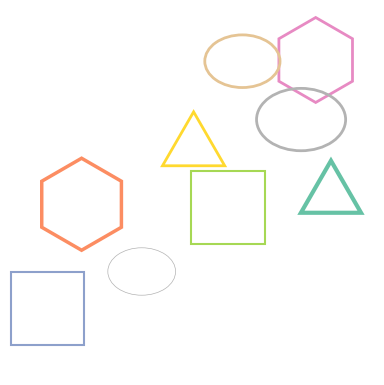[{"shape": "triangle", "thickness": 3, "radius": 0.45, "center": [0.86, 0.492]}, {"shape": "hexagon", "thickness": 2.5, "radius": 0.6, "center": [0.212, 0.469]}, {"shape": "square", "thickness": 1.5, "radius": 0.48, "center": [0.123, 0.199]}, {"shape": "hexagon", "thickness": 2, "radius": 0.55, "center": [0.82, 0.844]}, {"shape": "square", "thickness": 1.5, "radius": 0.48, "center": [0.593, 0.461]}, {"shape": "triangle", "thickness": 2, "radius": 0.47, "center": [0.503, 0.616]}, {"shape": "oval", "thickness": 2, "radius": 0.49, "center": [0.63, 0.841]}, {"shape": "oval", "thickness": 2, "radius": 0.58, "center": [0.782, 0.689]}, {"shape": "oval", "thickness": 0.5, "radius": 0.44, "center": [0.368, 0.295]}]